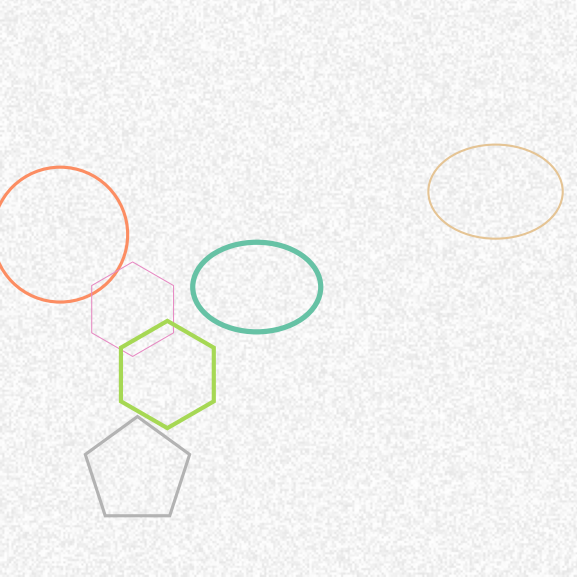[{"shape": "oval", "thickness": 2.5, "radius": 0.55, "center": [0.445, 0.502]}, {"shape": "circle", "thickness": 1.5, "radius": 0.58, "center": [0.104, 0.593]}, {"shape": "hexagon", "thickness": 0.5, "radius": 0.41, "center": [0.23, 0.464]}, {"shape": "hexagon", "thickness": 2, "radius": 0.46, "center": [0.29, 0.351]}, {"shape": "oval", "thickness": 1, "radius": 0.58, "center": [0.858, 0.667]}, {"shape": "pentagon", "thickness": 1.5, "radius": 0.47, "center": [0.238, 0.183]}]